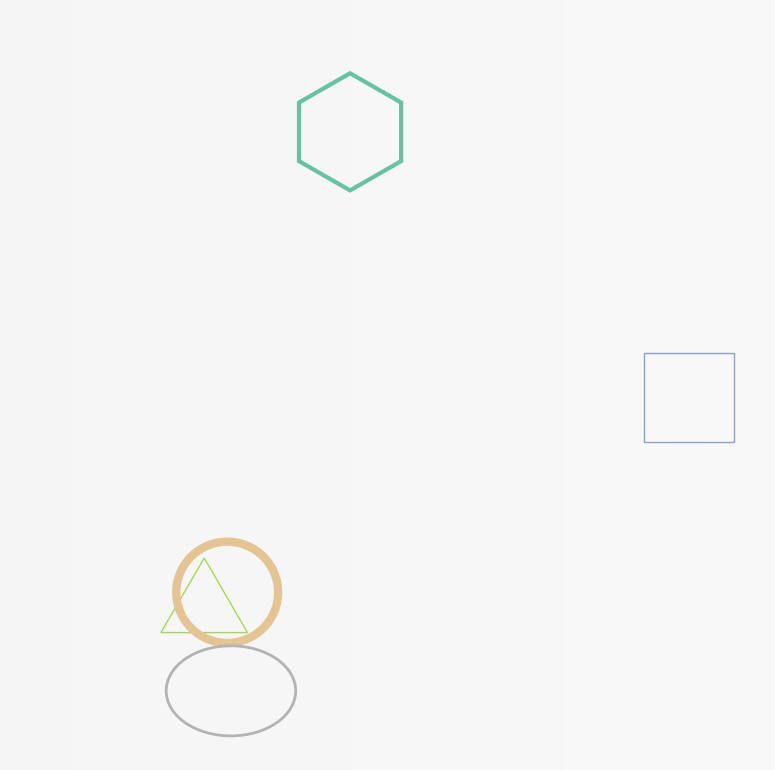[{"shape": "hexagon", "thickness": 1.5, "radius": 0.38, "center": [0.452, 0.829]}, {"shape": "square", "thickness": 0.5, "radius": 0.29, "center": [0.89, 0.484]}, {"shape": "triangle", "thickness": 0.5, "radius": 0.32, "center": [0.264, 0.211]}, {"shape": "circle", "thickness": 3, "radius": 0.33, "center": [0.293, 0.231]}, {"shape": "oval", "thickness": 1, "radius": 0.42, "center": [0.298, 0.103]}]